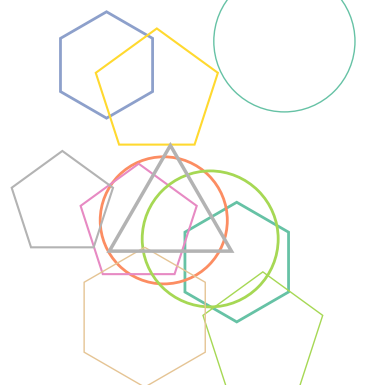[{"shape": "circle", "thickness": 1, "radius": 0.92, "center": [0.739, 0.893]}, {"shape": "hexagon", "thickness": 2, "radius": 0.78, "center": [0.615, 0.319]}, {"shape": "circle", "thickness": 2, "radius": 0.83, "center": [0.425, 0.428]}, {"shape": "hexagon", "thickness": 2, "radius": 0.69, "center": [0.277, 0.831]}, {"shape": "pentagon", "thickness": 1.5, "radius": 0.79, "center": [0.36, 0.416]}, {"shape": "pentagon", "thickness": 1, "radius": 0.82, "center": [0.683, 0.13]}, {"shape": "circle", "thickness": 2, "radius": 0.88, "center": [0.546, 0.379]}, {"shape": "pentagon", "thickness": 1.5, "radius": 0.83, "center": [0.407, 0.759]}, {"shape": "hexagon", "thickness": 1, "radius": 0.91, "center": [0.376, 0.176]}, {"shape": "triangle", "thickness": 2.5, "radius": 0.92, "center": [0.443, 0.439]}, {"shape": "pentagon", "thickness": 1.5, "radius": 0.69, "center": [0.162, 0.47]}]